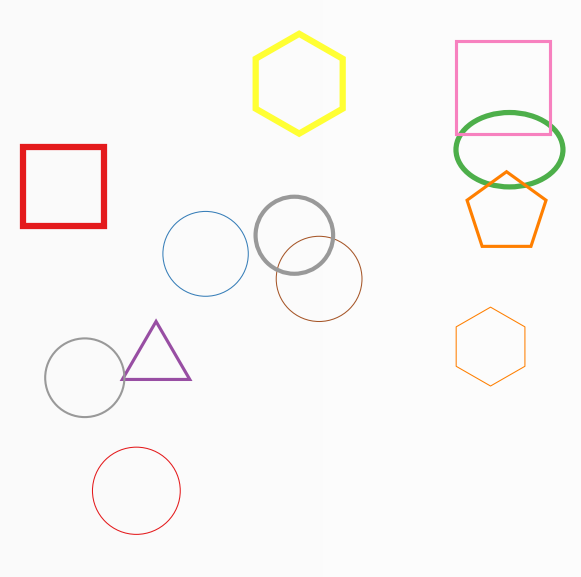[{"shape": "circle", "thickness": 0.5, "radius": 0.38, "center": [0.235, 0.149]}, {"shape": "square", "thickness": 3, "radius": 0.34, "center": [0.109, 0.676]}, {"shape": "circle", "thickness": 0.5, "radius": 0.37, "center": [0.354, 0.56]}, {"shape": "oval", "thickness": 2.5, "radius": 0.46, "center": [0.877, 0.74]}, {"shape": "triangle", "thickness": 1.5, "radius": 0.33, "center": [0.268, 0.376]}, {"shape": "pentagon", "thickness": 1.5, "radius": 0.36, "center": [0.871, 0.63]}, {"shape": "hexagon", "thickness": 0.5, "radius": 0.34, "center": [0.844, 0.399]}, {"shape": "hexagon", "thickness": 3, "radius": 0.43, "center": [0.515, 0.854]}, {"shape": "circle", "thickness": 0.5, "radius": 0.37, "center": [0.549, 0.516]}, {"shape": "square", "thickness": 1.5, "radius": 0.4, "center": [0.866, 0.848]}, {"shape": "circle", "thickness": 2, "radius": 0.33, "center": [0.506, 0.592]}, {"shape": "circle", "thickness": 1, "radius": 0.34, "center": [0.146, 0.345]}]